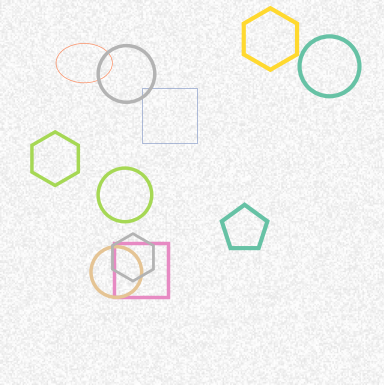[{"shape": "circle", "thickness": 3, "radius": 0.39, "center": [0.856, 0.828]}, {"shape": "pentagon", "thickness": 3, "radius": 0.31, "center": [0.635, 0.406]}, {"shape": "oval", "thickness": 0.5, "radius": 0.37, "center": [0.219, 0.836]}, {"shape": "square", "thickness": 0.5, "radius": 0.36, "center": [0.441, 0.699]}, {"shape": "square", "thickness": 2.5, "radius": 0.35, "center": [0.366, 0.299]}, {"shape": "hexagon", "thickness": 2.5, "radius": 0.35, "center": [0.143, 0.588]}, {"shape": "circle", "thickness": 2.5, "radius": 0.35, "center": [0.324, 0.494]}, {"shape": "hexagon", "thickness": 3, "radius": 0.4, "center": [0.702, 0.899]}, {"shape": "circle", "thickness": 2.5, "radius": 0.33, "center": [0.302, 0.293]}, {"shape": "circle", "thickness": 2.5, "radius": 0.37, "center": [0.329, 0.808]}, {"shape": "hexagon", "thickness": 2, "radius": 0.31, "center": [0.345, 0.332]}]